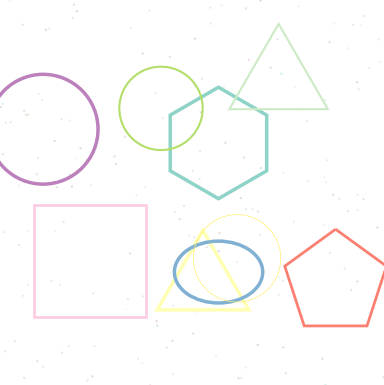[{"shape": "hexagon", "thickness": 2.5, "radius": 0.72, "center": [0.567, 0.629]}, {"shape": "triangle", "thickness": 2.5, "radius": 0.69, "center": [0.527, 0.264]}, {"shape": "pentagon", "thickness": 2, "radius": 0.69, "center": [0.872, 0.266]}, {"shape": "oval", "thickness": 2.5, "radius": 0.57, "center": [0.568, 0.293]}, {"shape": "circle", "thickness": 1.5, "radius": 0.54, "center": [0.418, 0.719]}, {"shape": "square", "thickness": 2, "radius": 0.72, "center": [0.234, 0.323]}, {"shape": "circle", "thickness": 2.5, "radius": 0.71, "center": [0.112, 0.664]}, {"shape": "triangle", "thickness": 1.5, "radius": 0.74, "center": [0.724, 0.79]}, {"shape": "circle", "thickness": 0.5, "radius": 0.57, "center": [0.616, 0.329]}]